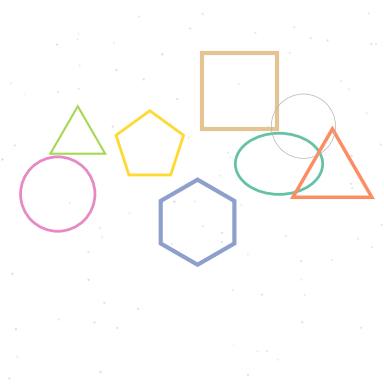[{"shape": "oval", "thickness": 2, "radius": 0.57, "center": [0.725, 0.575]}, {"shape": "triangle", "thickness": 2.5, "radius": 0.59, "center": [0.863, 0.547]}, {"shape": "hexagon", "thickness": 3, "radius": 0.55, "center": [0.513, 0.423]}, {"shape": "circle", "thickness": 2, "radius": 0.48, "center": [0.15, 0.496]}, {"shape": "triangle", "thickness": 1.5, "radius": 0.41, "center": [0.202, 0.642]}, {"shape": "pentagon", "thickness": 2, "radius": 0.46, "center": [0.389, 0.62]}, {"shape": "square", "thickness": 3, "radius": 0.49, "center": [0.622, 0.765]}, {"shape": "circle", "thickness": 0.5, "radius": 0.42, "center": [0.788, 0.672]}]